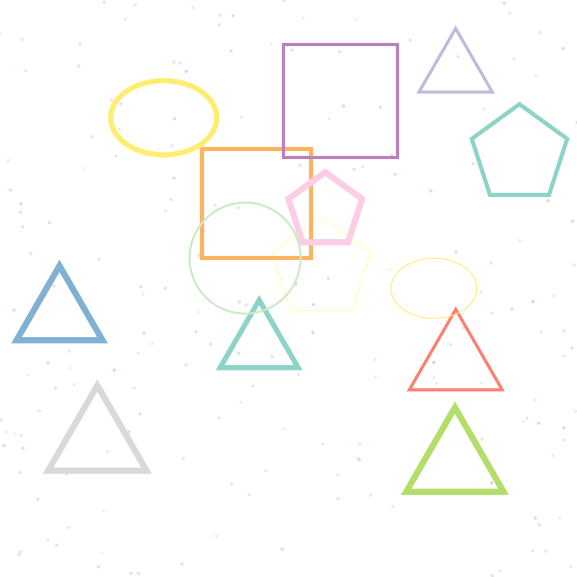[{"shape": "triangle", "thickness": 2.5, "radius": 0.39, "center": [0.449, 0.402]}, {"shape": "pentagon", "thickness": 2, "radius": 0.43, "center": [0.9, 0.732]}, {"shape": "pentagon", "thickness": 0.5, "radius": 0.45, "center": [0.556, 0.534]}, {"shape": "triangle", "thickness": 1.5, "radius": 0.37, "center": [0.789, 0.876]}, {"shape": "triangle", "thickness": 1.5, "radius": 0.46, "center": [0.789, 0.371]}, {"shape": "triangle", "thickness": 3, "radius": 0.43, "center": [0.103, 0.453]}, {"shape": "square", "thickness": 2, "radius": 0.47, "center": [0.444, 0.646]}, {"shape": "triangle", "thickness": 3, "radius": 0.49, "center": [0.788, 0.196]}, {"shape": "pentagon", "thickness": 3, "radius": 0.34, "center": [0.563, 0.634]}, {"shape": "triangle", "thickness": 3, "radius": 0.49, "center": [0.169, 0.233]}, {"shape": "square", "thickness": 1.5, "radius": 0.49, "center": [0.589, 0.825]}, {"shape": "circle", "thickness": 1, "radius": 0.48, "center": [0.424, 0.552]}, {"shape": "oval", "thickness": 2.5, "radius": 0.46, "center": [0.284, 0.795]}, {"shape": "oval", "thickness": 0.5, "radius": 0.37, "center": [0.751, 0.5]}]